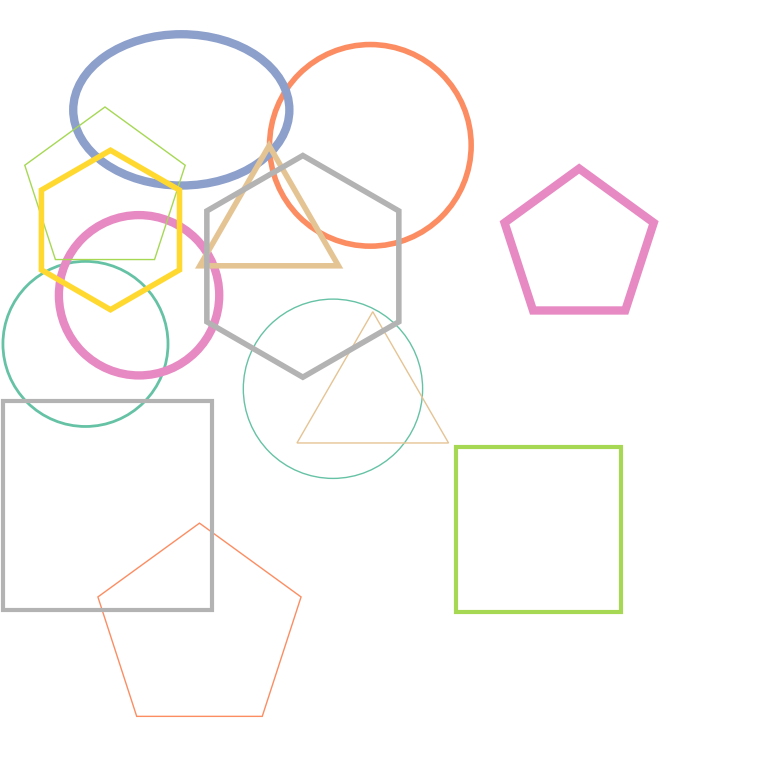[{"shape": "circle", "thickness": 0.5, "radius": 0.58, "center": [0.432, 0.495]}, {"shape": "circle", "thickness": 1, "radius": 0.54, "center": [0.111, 0.553]}, {"shape": "pentagon", "thickness": 0.5, "radius": 0.69, "center": [0.259, 0.182]}, {"shape": "circle", "thickness": 2, "radius": 0.65, "center": [0.481, 0.811]}, {"shape": "oval", "thickness": 3, "radius": 0.7, "center": [0.235, 0.857]}, {"shape": "pentagon", "thickness": 3, "radius": 0.51, "center": [0.752, 0.679]}, {"shape": "circle", "thickness": 3, "radius": 0.52, "center": [0.181, 0.617]}, {"shape": "pentagon", "thickness": 0.5, "radius": 0.55, "center": [0.136, 0.752]}, {"shape": "square", "thickness": 1.5, "radius": 0.54, "center": [0.7, 0.312]}, {"shape": "hexagon", "thickness": 2, "radius": 0.52, "center": [0.143, 0.701]}, {"shape": "triangle", "thickness": 2, "radius": 0.52, "center": [0.35, 0.707]}, {"shape": "triangle", "thickness": 0.5, "radius": 0.57, "center": [0.484, 0.482]}, {"shape": "square", "thickness": 1.5, "radius": 0.68, "center": [0.14, 0.343]}, {"shape": "hexagon", "thickness": 2, "radius": 0.72, "center": [0.393, 0.654]}]